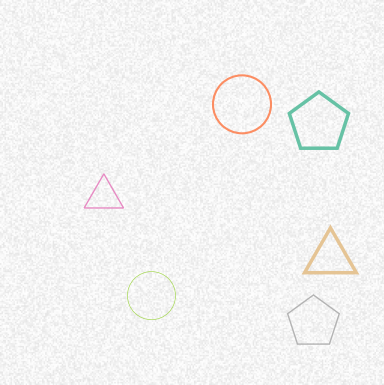[{"shape": "pentagon", "thickness": 2.5, "radius": 0.4, "center": [0.828, 0.68]}, {"shape": "circle", "thickness": 1.5, "radius": 0.38, "center": [0.629, 0.729]}, {"shape": "triangle", "thickness": 1, "radius": 0.3, "center": [0.27, 0.489]}, {"shape": "circle", "thickness": 0.5, "radius": 0.31, "center": [0.393, 0.232]}, {"shape": "triangle", "thickness": 2.5, "radius": 0.39, "center": [0.858, 0.331]}, {"shape": "pentagon", "thickness": 1, "radius": 0.35, "center": [0.814, 0.163]}]